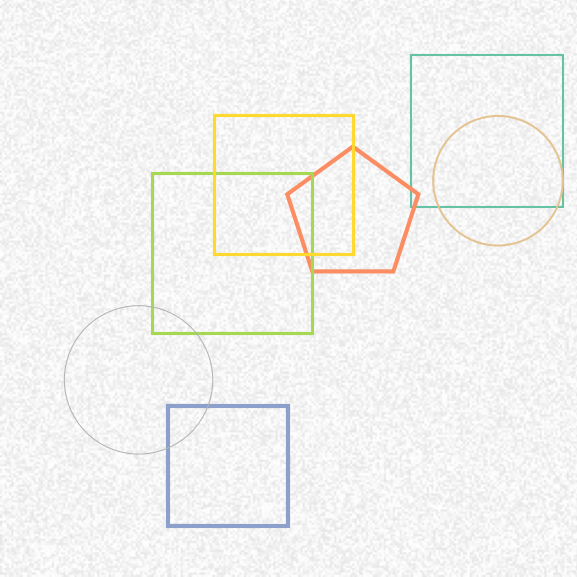[{"shape": "square", "thickness": 1, "radius": 0.66, "center": [0.844, 0.773]}, {"shape": "pentagon", "thickness": 2, "radius": 0.6, "center": [0.611, 0.626]}, {"shape": "square", "thickness": 2, "radius": 0.52, "center": [0.394, 0.192]}, {"shape": "square", "thickness": 1.5, "radius": 0.69, "center": [0.402, 0.56]}, {"shape": "square", "thickness": 1.5, "radius": 0.6, "center": [0.491, 0.68]}, {"shape": "circle", "thickness": 1, "radius": 0.56, "center": [0.862, 0.686]}, {"shape": "circle", "thickness": 0.5, "radius": 0.64, "center": [0.24, 0.341]}]